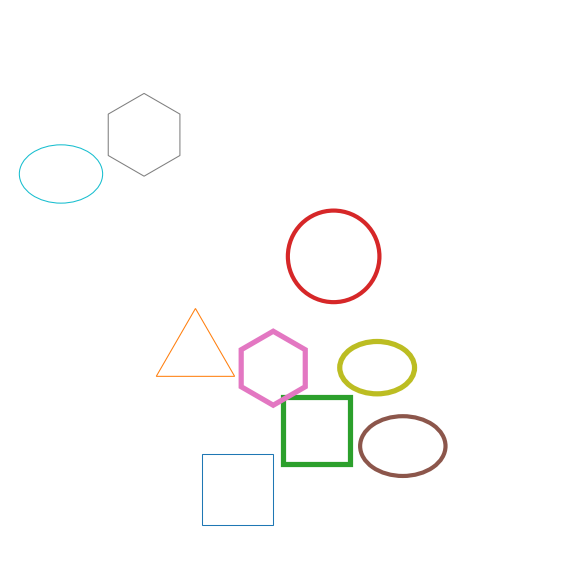[{"shape": "square", "thickness": 0.5, "radius": 0.31, "center": [0.411, 0.151]}, {"shape": "triangle", "thickness": 0.5, "radius": 0.39, "center": [0.338, 0.387]}, {"shape": "square", "thickness": 2.5, "radius": 0.29, "center": [0.549, 0.254]}, {"shape": "circle", "thickness": 2, "radius": 0.4, "center": [0.578, 0.555]}, {"shape": "oval", "thickness": 2, "radius": 0.37, "center": [0.698, 0.227]}, {"shape": "hexagon", "thickness": 2.5, "radius": 0.32, "center": [0.473, 0.362]}, {"shape": "hexagon", "thickness": 0.5, "radius": 0.36, "center": [0.249, 0.766]}, {"shape": "oval", "thickness": 2.5, "radius": 0.32, "center": [0.653, 0.363]}, {"shape": "oval", "thickness": 0.5, "radius": 0.36, "center": [0.106, 0.698]}]